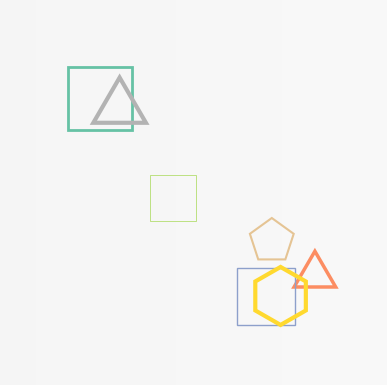[{"shape": "square", "thickness": 2, "radius": 0.41, "center": [0.258, 0.745]}, {"shape": "triangle", "thickness": 2.5, "radius": 0.31, "center": [0.813, 0.286]}, {"shape": "square", "thickness": 1, "radius": 0.37, "center": [0.686, 0.23]}, {"shape": "square", "thickness": 0.5, "radius": 0.3, "center": [0.446, 0.485]}, {"shape": "hexagon", "thickness": 3, "radius": 0.38, "center": [0.724, 0.231]}, {"shape": "pentagon", "thickness": 1.5, "radius": 0.3, "center": [0.701, 0.374]}, {"shape": "triangle", "thickness": 3, "radius": 0.39, "center": [0.309, 0.72]}]